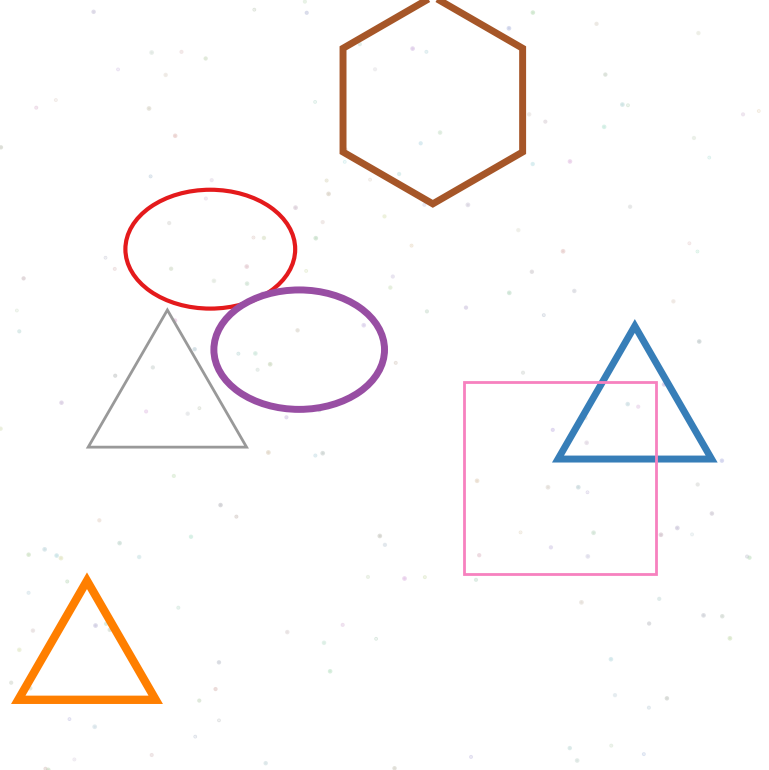[{"shape": "oval", "thickness": 1.5, "radius": 0.55, "center": [0.273, 0.676]}, {"shape": "triangle", "thickness": 2.5, "radius": 0.58, "center": [0.824, 0.461]}, {"shape": "oval", "thickness": 2.5, "radius": 0.55, "center": [0.389, 0.546]}, {"shape": "triangle", "thickness": 3, "radius": 0.52, "center": [0.113, 0.143]}, {"shape": "hexagon", "thickness": 2.5, "radius": 0.67, "center": [0.562, 0.87]}, {"shape": "square", "thickness": 1, "radius": 0.62, "center": [0.727, 0.38]}, {"shape": "triangle", "thickness": 1, "radius": 0.59, "center": [0.217, 0.479]}]